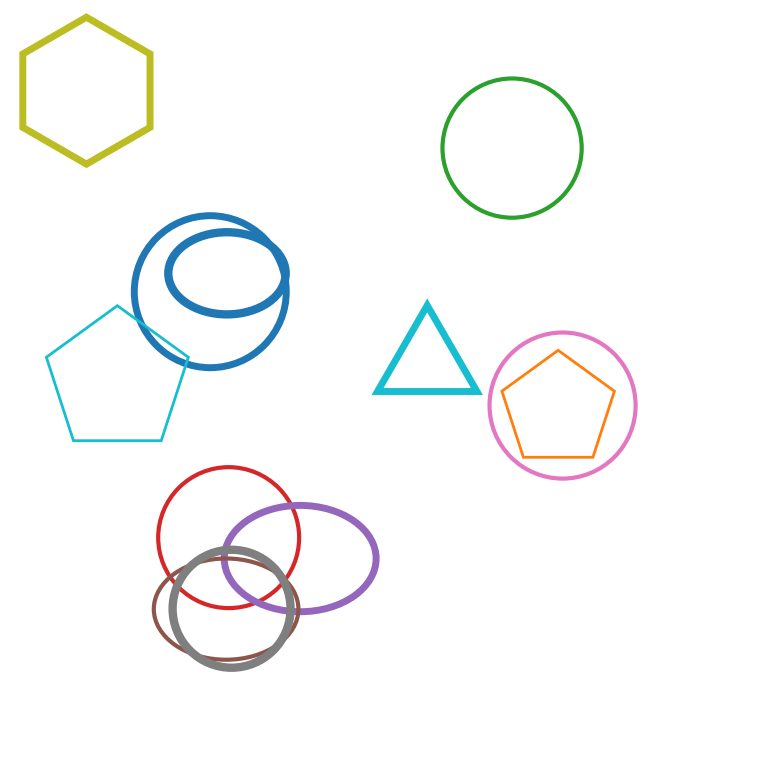[{"shape": "oval", "thickness": 3, "radius": 0.38, "center": [0.295, 0.645]}, {"shape": "circle", "thickness": 2.5, "radius": 0.49, "center": [0.273, 0.621]}, {"shape": "pentagon", "thickness": 1, "radius": 0.38, "center": [0.725, 0.468]}, {"shape": "circle", "thickness": 1.5, "radius": 0.45, "center": [0.665, 0.808]}, {"shape": "circle", "thickness": 1.5, "radius": 0.46, "center": [0.297, 0.302]}, {"shape": "oval", "thickness": 2.5, "radius": 0.49, "center": [0.39, 0.275]}, {"shape": "oval", "thickness": 1.5, "radius": 0.47, "center": [0.294, 0.209]}, {"shape": "circle", "thickness": 1.5, "radius": 0.47, "center": [0.731, 0.473]}, {"shape": "circle", "thickness": 3, "radius": 0.38, "center": [0.301, 0.209]}, {"shape": "hexagon", "thickness": 2.5, "radius": 0.48, "center": [0.112, 0.882]}, {"shape": "pentagon", "thickness": 1, "radius": 0.48, "center": [0.152, 0.506]}, {"shape": "triangle", "thickness": 2.5, "radius": 0.37, "center": [0.555, 0.529]}]